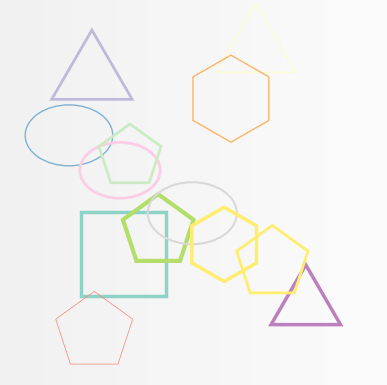[{"shape": "square", "thickness": 2.5, "radius": 0.55, "center": [0.318, 0.34]}, {"shape": "triangle", "thickness": 0.5, "radius": 0.59, "center": [0.66, 0.872]}, {"shape": "triangle", "thickness": 2, "radius": 0.6, "center": [0.237, 0.802]}, {"shape": "pentagon", "thickness": 0.5, "radius": 0.52, "center": [0.243, 0.139]}, {"shape": "oval", "thickness": 1, "radius": 0.56, "center": [0.178, 0.648]}, {"shape": "hexagon", "thickness": 1, "radius": 0.57, "center": [0.596, 0.744]}, {"shape": "pentagon", "thickness": 3, "radius": 0.48, "center": [0.408, 0.4]}, {"shape": "oval", "thickness": 2, "radius": 0.52, "center": [0.31, 0.558]}, {"shape": "oval", "thickness": 1.5, "radius": 0.57, "center": [0.496, 0.446]}, {"shape": "triangle", "thickness": 2.5, "radius": 0.52, "center": [0.789, 0.209]}, {"shape": "pentagon", "thickness": 2, "radius": 0.42, "center": [0.335, 0.594]}, {"shape": "pentagon", "thickness": 2, "radius": 0.48, "center": [0.703, 0.318]}, {"shape": "hexagon", "thickness": 2.5, "radius": 0.48, "center": [0.579, 0.365]}]